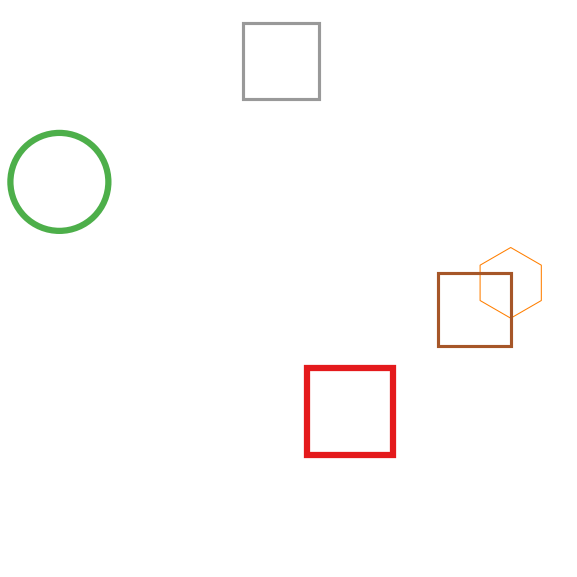[{"shape": "square", "thickness": 3, "radius": 0.37, "center": [0.606, 0.287]}, {"shape": "circle", "thickness": 3, "radius": 0.42, "center": [0.103, 0.684]}, {"shape": "hexagon", "thickness": 0.5, "radius": 0.31, "center": [0.884, 0.509]}, {"shape": "square", "thickness": 1.5, "radius": 0.32, "center": [0.822, 0.463]}, {"shape": "square", "thickness": 1.5, "radius": 0.33, "center": [0.486, 0.894]}]